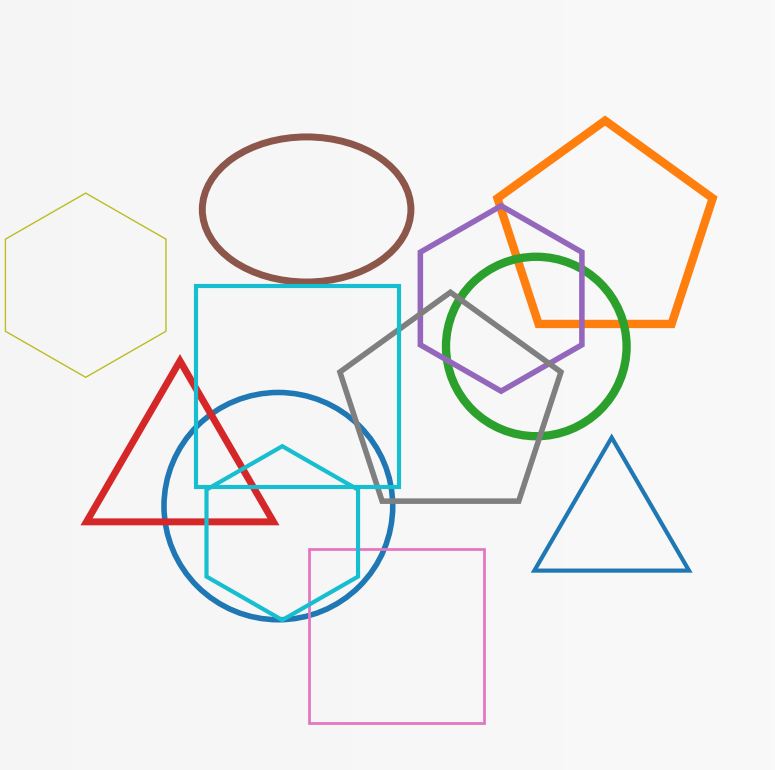[{"shape": "circle", "thickness": 2, "radius": 0.74, "center": [0.359, 0.343]}, {"shape": "triangle", "thickness": 1.5, "radius": 0.58, "center": [0.789, 0.317]}, {"shape": "pentagon", "thickness": 3, "radius": 0.73, "center": [0.781, 0.697]}, {"shape": "circle", "thickness": 3, "radius": 0.58, "center": [0.692, 0.55]}, {"shape": "triangle", "thickness": 2.5, "radius": 0.7, "center": [0.232, 0.392]}, {"shape": "hexagon", "thickness": 2, "radius": 0.6, "center": [0.647, 0.612]}, {"shape": "oval", "thickness": 2.5, "radius": 0.67, "center": [0.396, 0.728]}, {"shape": "square", "thickness": 1, "radius": 0.57, "center": [0.511, 0.174]}, {"shape": "pentagon", "thickness": 2, "radius": 0.75, "center": [0.581, 0.47]}, {"shape": "hexagon", "thickness": 0.5, "radius": 0.6, "center": [0.111, 0.63]}, {"shape": "hexagon", "thickness": 1.5, "radius": 0.56, "center": [0.364, 0.308]}, {"shape": "square", "thickness": 1.5, "radius": 0.65, "center": [0.384, 0.498]}]